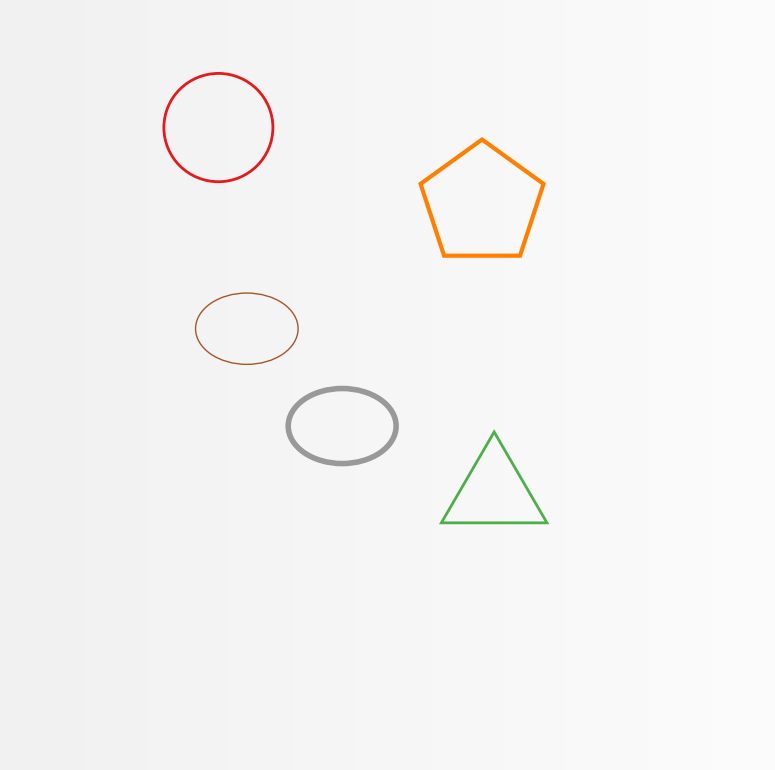[{"shape": "circle", "thickness": 1, "radius": 0.35, "center": [0.282, 0.834]}, {"shape": "triangle", "thickness": 1, "radius": 0.39, "center": [0.638, 0.36]}, {"shape": "pentagon", "thickness": 1.5, "radius": 0.42, "center": [0.622, 0.735]}, {"shape": "oval", "thickness": 0.5, "radius": 0.33, "center": [0.318, 0.573]}, {"shape": "oval", "thickness": 2, "radius": 0.35, "center": [0.442, 0.447]}]